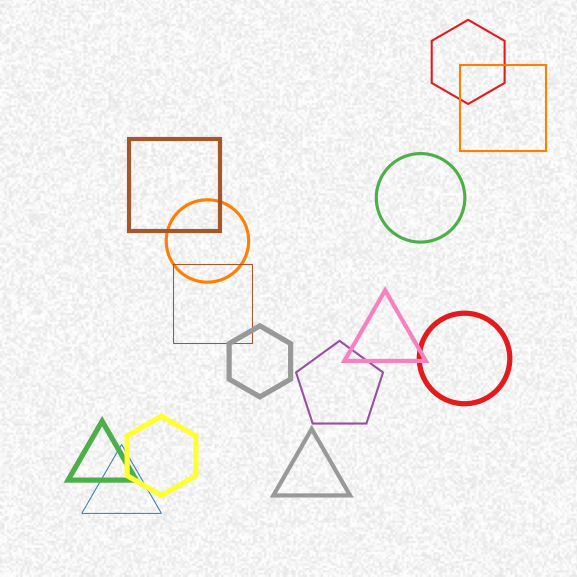[{"shape": "hexagon", "thickness": 1, "radius": 0.36, "center": [0.811, 0.892]}, {"shape": "circle", "thickness": 2.5, "radius": 0.39, "center": [0.804, 0.378]}, {"shape": "triangle", "thickness": 0.5, "radius": 0.4, "center": [0.211, 0.15]}, {"shape": "triangle", "thickness": 2.5, "radius": 0.34, "center": [0.177, 0.202]}, {"shape": "circle", "thickness": 1.5, "radius": 0.38, "center": [0.728, 0.657]}, {"shape": "pentagon", "thickness": 1, "radius": 0.4, "center": [0.588, 0.33]}, {"shape": "circle", "thickness": 1.5, "radius": 0.36, "center": [0.359, 0.582]}, {"shape": "square", "thickness": 1, "radius": 0.37, "center": [0.871, 0.813]}, {"shape": "hexagon", "thickness": 2.5, "radius": 0.34, "center": [0.28, 0.21]}, {"shape": "square", "thickness": 0.5, "radius": 0.34, "center": [0.367, 0.473]}, {"shape": "square", "thickness": 2, "radius": 0.4, "center": [0.302, 0.679]}, {"shape": "triangle", "thickness": 2, "radius": 0.41, "center": [0.667, 0.415]}, {"shape": "hexagon", "thickness": 2.5, "radius": 0.31, "center": [0.45, 0.373]}, {"shape": "triangle", "thickness": 2, "radius": 0.38, "center": [0.54, 0.18]}]